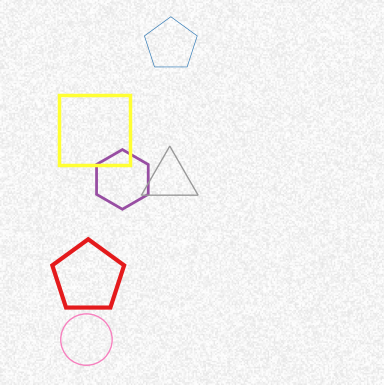[{"shape": "pentagon", "thickness": 3, "radius": 0.49, "center": [0.229, 0.28]}, {"shape": "pentagon", "thickness": 0.5, "radius": 0.36, "center": [0.444, 0.884]}, {"shape": "hexagon", "thickness": 2, "radius": 0.39, "center": [0.318, 0.534]}, {"shape": "square", "thickness": 2.5, "radius": 0.46, "center": [0.245, 0.663]}, {"shape": "circle", "thickness": 1, "radius": 0.33, "center": [0.225, 0.118]}, {"shape": "triangle", "thickness": 1, "radius": 0.42, "center": [0.441, 0.536]}]